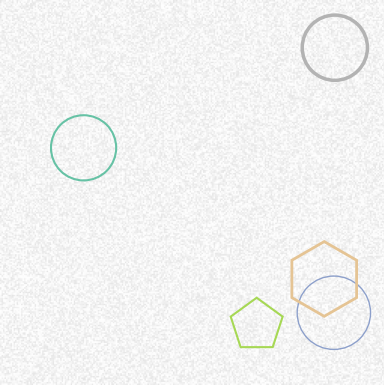[{"shape": "circle", "thickness": 1.5, "radius": 0.42, "center": [0.217, 0.616]}, {"shape": "circle", "thickness": 1, "radius": 0.48, "center": [0.867, 0.188]}, {"shape": "pentagon", "thickness": 1.5, "radius": 0.35, "center": [0.667, 0.156]}, {"shape": "hexagon", "thickness": 2, "radius": 0.49, "center": [0.842, 0.275]}, {"shape": "circle", "thickness": 2.5, "radius": 0.42, "center": [0.87, 0.876]}]